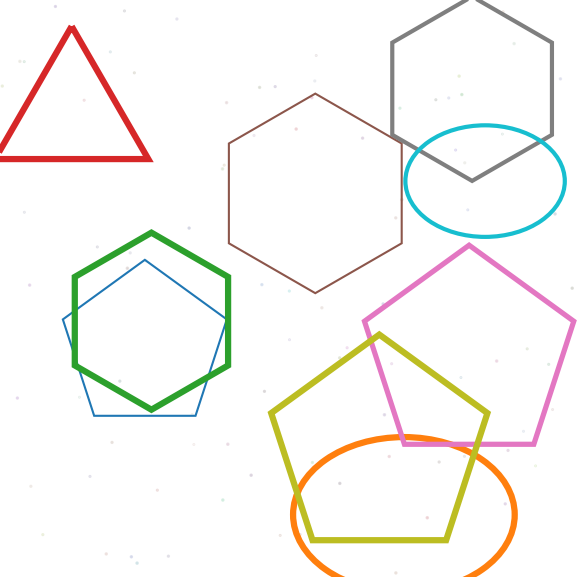[{"shape": "pentagon", "thickness": 1, "radius": 0.75, "center": [0.251, 0.4]}, {"shape": "oval", "thickness": 3, "radius": 0.96, "center": [0.699, 0.108]}, {"shape": "hexagon", "thickness": 3, "radius": 0.77, "center": [0.262, 0.443]}, {"shape": "triangle", "thickness": 3, "radius": 0.77, "center": [0.124, 0.8]}, {"shape": "hexagon", "thickness": 1, "radius": 0.86, "center": [0.546, 0.664]}, {"shape": "pentagon", "thickness": 2.5, "radius": 0.95, "center": [0.812, 0.384]}, {"shape": "hexagon", "thickness": 2, "radius": 0.8, "center": [0.818, 0.845]}, {"shape": "pentagon", "thickness": 3, "radius": 0.98, "center": [0.657, 0.223]}, {"shape": "oval", "thickness": 2, "radius": 0.69, "center": [0.84, 0.686]}]